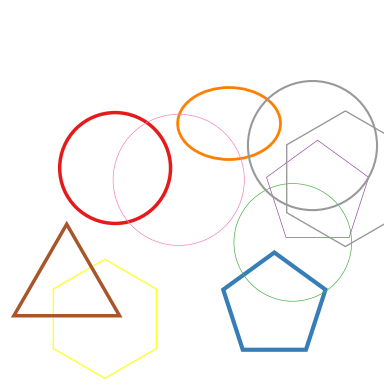[{"shape": "circle", "thickness": 2.5, "radius": 0.72, "center": [0.299, 0.564]}, {"shape": "pentagon", "thickness": 3, "radius": 0.7, "center": [0.713, 0.205]}, {"shape": "circle", "thickness": 0.5, "radius": 0.76, "center": [0.76, 0.37]}, {"shape": "pentagon", "thickness": 0.5, "radius": 0.7, "center": [0.825, 0.496]}, {"shape": "oval", "thickness": 2, "radius": 0.67, "center": [0.595, 0.679]}, {"shape": "hexagon", "thickness": 1, "radius": 0.77, "center": [0.272, 0.172]}, {"shape": "triangle", "thickness": 2.5, "radius": 0.79, "center": [0.173, 0.259]}, {"shape": "circle", "thickness": 0.5, "radius": 0.85, "center": [0.464, 0.533]}, {"shape": "hexagon", "thickness": 1, "radius": 0.88, "center": [0.897, 0.536]}, {"shape": "circle", "thickness": 1.5, "radius": 0.84, "center": [0.812, 0.622]}]